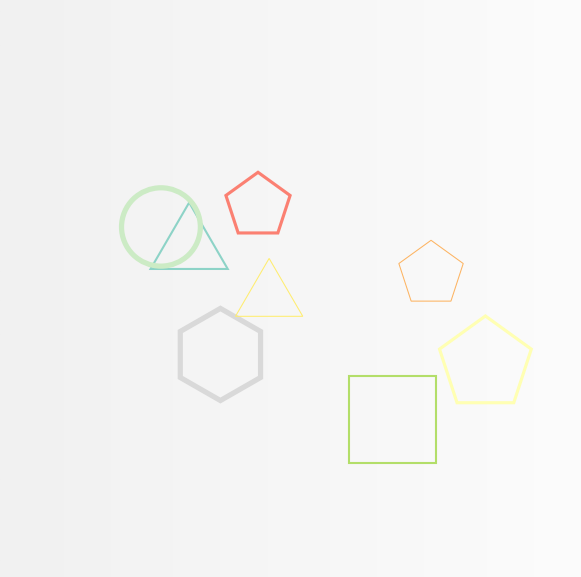[{"shape": "triangle", "thickness": 1, "radius": 0.38, "center": [0.325, 0.572]}, {"shape": "pentagon", "thickness": 1.5, "radius": 0.42, "center": [0.835, 0.369]}, {"shape": "pentagon", "thickness": 1.5, "radius": 0.29, "center": [0.444, 0.643]}, {"shape": "pentagon", "thickness": 0.5, "radius": 0.29, "center": [0.742, 0.525]}, {"shape": "square", "thickness": 1, "radius": 0.38, "center": [0.675, 0.272]}, {"shape": "hexagon", "thickness": 2.5, "radius": 0.4, "center": [0.379, 0.385]}, {"shape": "circle", "thickness": 2.5, "radius": 0.34, "center": [0.277, 0.606]}, {"shape": "triangle", "thickness": 0.5, "radius": 0.33, "center": [0.463, 0.485]}]